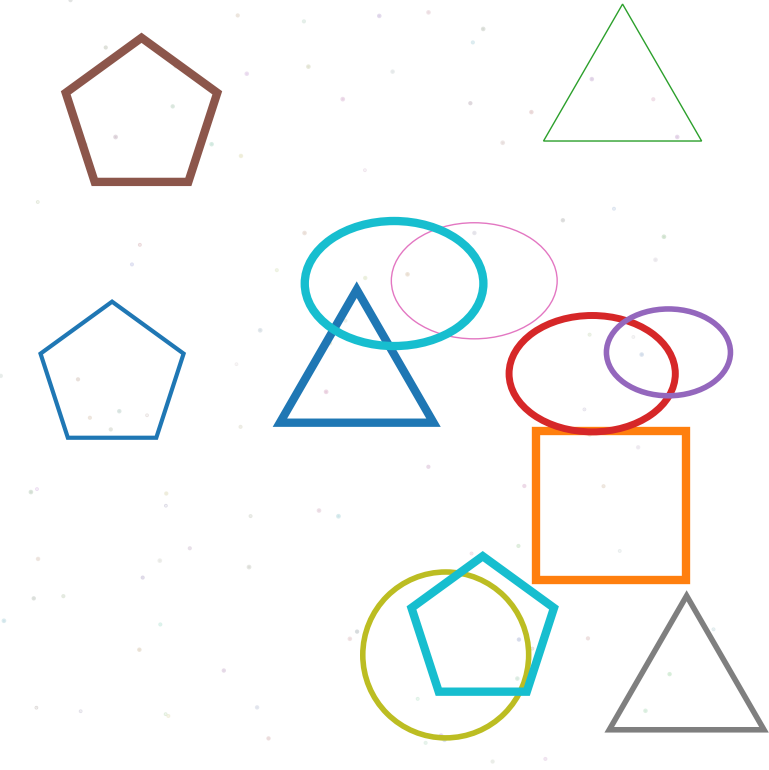[{"shape": "pentagon", "thickness": 1.5, "radius": 0.49, "center": [0.146, 0.511]}, {"shape": "triangle", "thickness": 3, "radius": 0.58, "center": [0.463, 0.509]}, {"shape": "square", "thickness": 3, "radius": 0.48, "center": [0.793, 0.344]}, {"shape": "triangle", "thickness": 0.5, "radius": 0.59, "center": [0.809, 0.876]}, {"shape": "oval", "thickness": 2.5, "radius": 0.54, "center": [0.769, 0.515]}, {"shape": "oval", "thickness": 2, "radius": 0.4, "center": [0.868, 0.542]}, {"shape": "pentagon", "thickness": 3, "radius": 0.52, "center": [0.184, 0.847]}, {"shape": "oval", "thickness": 0.5, "radius": 0.54, "center": [0.616, 0.635]}, {"shape": "triangle", "thickness": 2, "radius": 0.58, "center": [0.892, 0.11]}, {"shape": "circle", "thickness": 2, "radius": 0.54, "center": [0.579, 0.149]}, {"shape": "oval", "thickness": 3, "radius": 0.58, "center": [0.512, 0.632]}, {"shape": "pentagon", "thickness": 3, "radius": 0.49, "center": [0.627, 0.18]}]